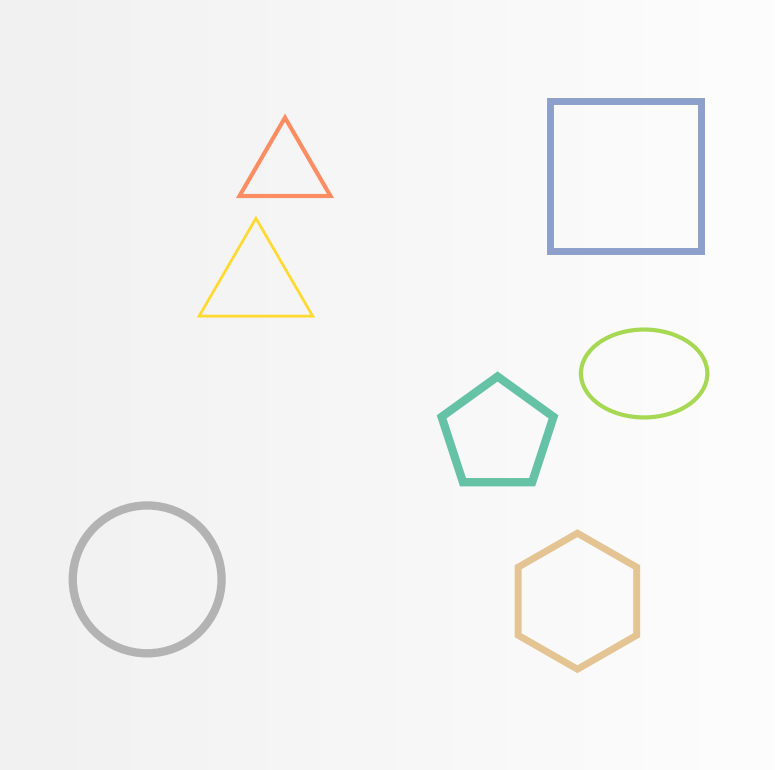[{"shape": "pentagon", "thickness": 3, "radius": 0.38, "center": [0.642, 0.435]}, {"shape": "triangle", "thickness": 1.5, "radius": 0.34, "center": [0.368, 0.779]}, {"shape": "square", "thickness": 2.5, "radius": 0.49, "center": [0.807, 0.771]}, {"shape": "oval", "thickness": 1.5, "radius": 0.41, "center": [0.831, 0.515]}, {"shape": "triangle", "thickness": 1, "radius": 0.42, "center": [0.33, 0.632]}, {"shape": "hexagon", "thickness": 2.5, "radius": 0.44, "center": [0.745, 0.219]}, {"shape": "circle", "thickness": 3, "radius": 0.48, "center": [0.19, 0.248]}]